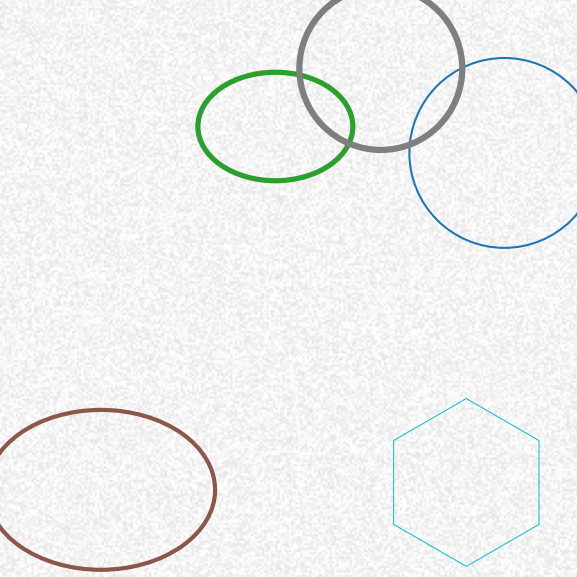[{"shape": "circle", "thickness": 1, "radius": 0.82, "center": [0.873, 0.734]}, {"shape": "oval", "thickness": 2.5, "radius": 0.67, "center": [0.477, 0.78]}, {"shape": "oval", "thickness": 2, "radius": 0.99, "center": [0.175, 0.151]}, {"shape": "circle", "thickness": 3, "radius": 0.71, "center": [0.659, 0.881]}, {"shape": "hexagon", "thickness": 0.5, "radius": 0.73, "center": [0.807, 0.164]}]